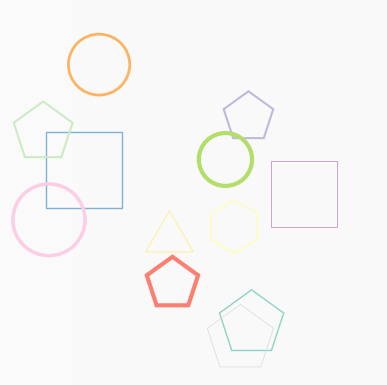[{"shape": "pentagon", "thickness": 1, "radius": 0.44, "center": [0.649, 0.16]}, {"shape": "hexagon", "thickness": 1, "radius": 0.34, "center": [0.605, 0.412]}, {"shape": "pentagon", "thickness": 1.5, "radius": 0.34, "center": [0.641, 0.696]}, {"shape": "pentagon", "thickness": 3, "radius": 0.35, "center": [0.445, 0.263]}, {"shape": "square", "thickness": 1, "radius": 0.49, "center": [0.217, 0.559]}, {"shape": "circle", "thickness": 2, "radius": 0.4, "center": [0.256, 0.832]}, {"shape": "circle", "thickness": 3, "radius": 0.34, "center": [0.582, 0.586]}, {"shape": "circle", "thickness": 2.5, "radius": 0.47, "center": [0.126, 0.429]}, {"shape": "pentagon", "thickness": 0.5, "radius": 0.45, "center": [0.62, 0.12]}, {"shape": "square", "thickness": 0.5, "radius": 0.43, "center": [0.786, 0.496]}, {"shape": "pentagon", "thickness": 1.5, "radius": 0.4, "center": [0.111, 0.656]}, {"shape": "triangle", "thickness": 0.5, "radius": 0.36, "center": [0.437, 0.381]}]